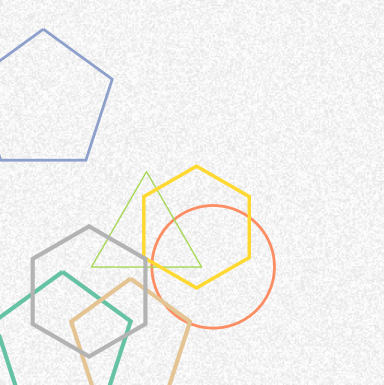[{"shape": "pentagon", "thickness": 3, "radius": 0.93, "center": [0.163, 0.108]}, {"shape": "circle", "thickness": 2, "radius": 0.8, "center": [0.554, 0.307]}, {"shape": "pentagon", "thickness": 2, "radius": 0.94, "center": [0.113, 0.736]}, {"shape": "triangle", "thickness": 1, "radius": 0.83, "center": [0.381, 0.389]}, {"shape": "hexagon", "thickness": 2.5, "radius": 0.79, "center": [0.511, 0.41]}, {"shape": "pentagon", "thickness": 3, "radius": 0.81, "center": [0.339, 0.114]}, {"shape": "hexagon", "thickness": 3, "radius": 0.85, "center": [0.231, 0.243]}]